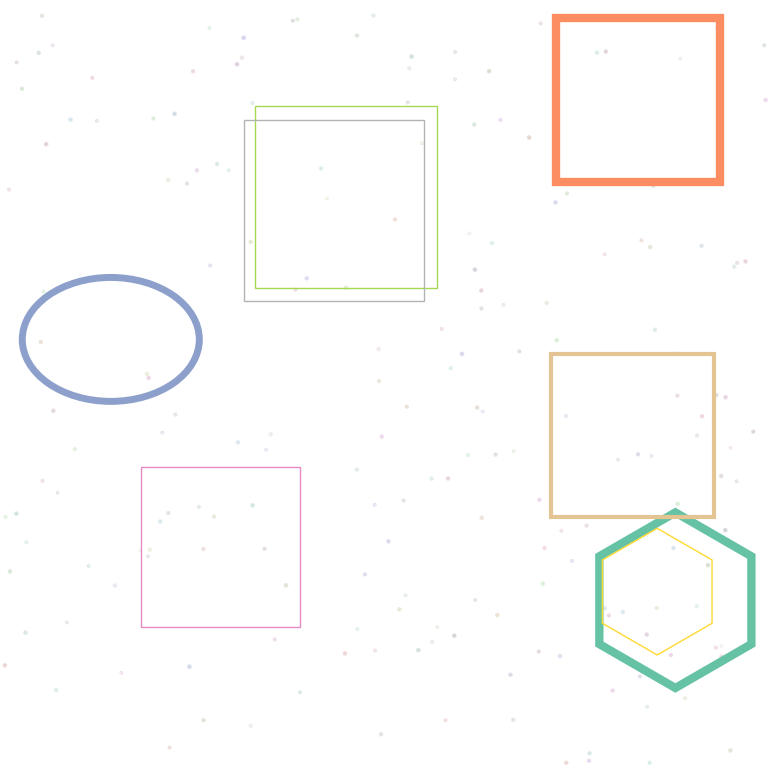[{"shape": "hexagon", "thickness": 3, "radius": 0.57, "center": [0.877, 0.221]}, {"shape": "square", "thickness": 3, "radius": 0.53, "center": [0.828, 0.87]}, {"shape": "oval", "thickness": 2.5, "radius": 0.57, "center": [0.144, 0.559]}, {"shape": "square", "thickness": 0.5, "radius": 0.52, "center": [0.287, 0.29]}, {"shape": "square", "thickness": 0.5, "radius": 0.59, "center": [0.449, 0.744]}, {"shape": "hexagon", "thickness": 0.5, "radius": 0.41, "center": [0.854, 0.232]}, {"shape": "square", "thickness": 1.5, "radius": 0.53, "center": [0.821, 0.434]}, {"shape": "square", "thickness": 0.5, "radius": 0.59, "center": [0.434, 0.727]}]